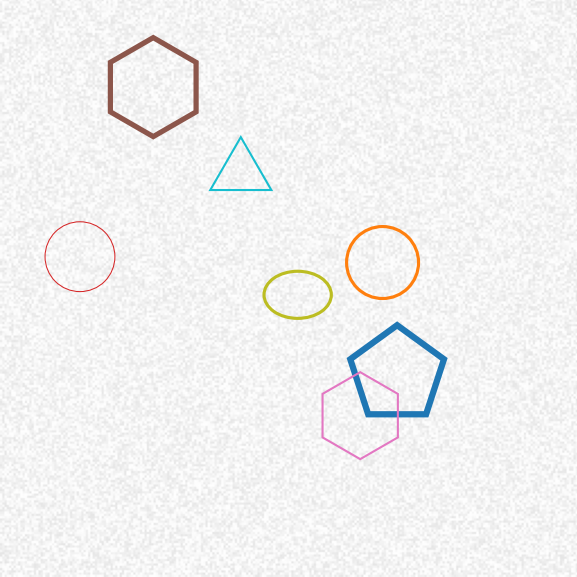[{"shape": "pentagon", "thickness": 3, "radius": 0.43, "center": [0.688, 0.351]}, {"shape": "circle", "thickness": 1.5, "radius": 0.31, "center": [0.662, 0.545]}, {"shape": "circle", "thickness": 0.5, "radius": 0.3, "center": [0.138, 0.555]}, {"shape": "hexagon", "thickness": 2.5, "radius": 0.43, "center": [0.265, 0.848]}, {"shape": "hexagon", "thickness": 1, "radius": 0.38, "center": [0.624, 0.279]}, {"shape": "oval", "thickness": 1.5, "radius": 0.29, "center": [0.515, 0.489]}, {"shape": "triangle", "thickness": 1, "radius": 0.31, "center": [0.417, 0.701]}]